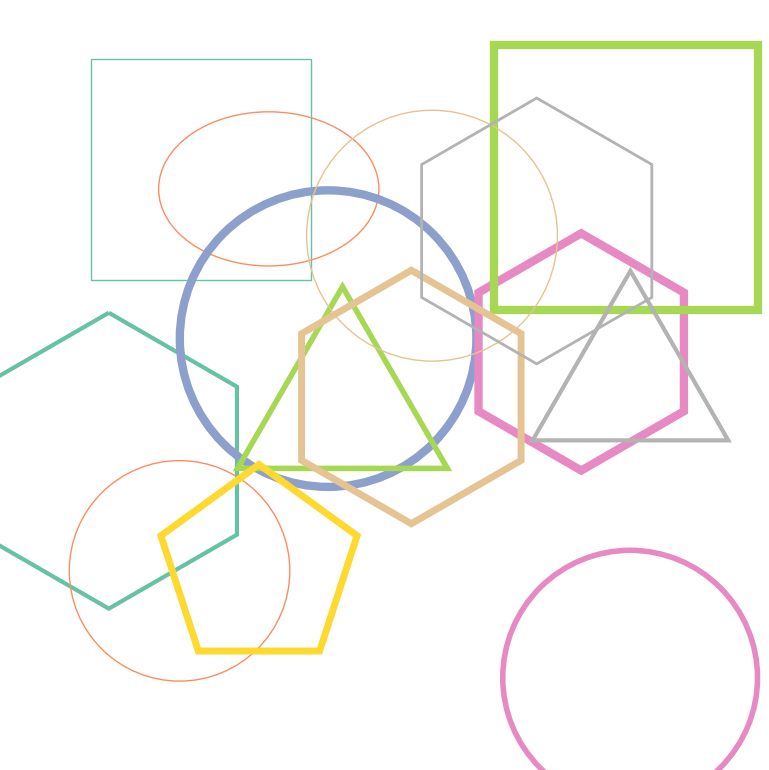[{"shape": "hexagon", "thickness": 1.5, "radius": 0.96, "center": [0.141, 0.402]}, {"shape": "square", "thickness": 0.5, "radius": 0.72, "center": [0.261, 0.78]}, {"shape": "circle", "thickness": 0.5, "radius": 0.72, "center": [0.233, 0.259]}, {"shape": "oval", "thickness": 0.5, "radius": 0.72, "center": [0.349, 0.755]}, {"shape": "circle", "thickness": 3, "radius": 0.96, "center": [0.426, 0.56]}, {"shape": "hexagon", "thickness": 3, "radius": 0.77, "center": [0.755, 0.543]}, {"shape": "circle", "thickness": 2, "radius": 0.83, "center": [0.818, 0.12]}, {"shape": "square", "thickness": 3, "radius": 0.86, "center": [0.813, 0.769]}, {"shape": "triangle", "thickness": 2, "radius": 0.79, "center": [0.445, 0.47]}, {"shape": "pentagon", "thickness": 2.5, "radius": 0.67, "center": [0.336, 0.263]}, {"shape": "hexagon", "thickness": 2.5, "radius": 0.82, "center": [0.534, 0.484]}, {"shape": "circle", "thickness": 0.5, "radius": 0.81, "center": [0.561, 0.694]}, {"shape": "triangle", "thickness": 1.5, "radius": 0.73, "center": [0.819, 0.501]}, {"shape": "hexagon", "thickness": 1, "radius": 0.86, "center": [0.697, 0.7]}]